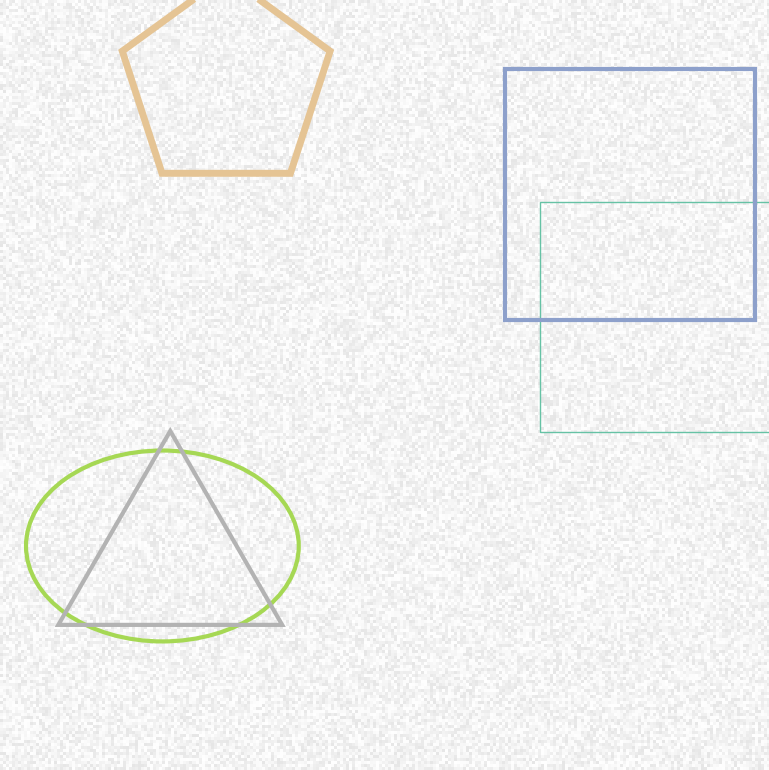[{"shape": "square", "thickness": 0.5, "radius": 0.75, "center": [0.851, 0.589]}, {"shape": "square", "thickness": 1.5, "radius": 0.81, "center": [0.818, 0.747]}, {"shape": "oval", "thickness": 1.5, "radius": 0.89, "center": [0.211, 0.291]}, {"shape": "pentagon", "thickness": 2.5, "radius": 0.71, "center": [0.294, 0.89]}, {"shape": "triangle", "thickness": 1.5, "radius": 0.84, "center": [0.221, 0.272]}]